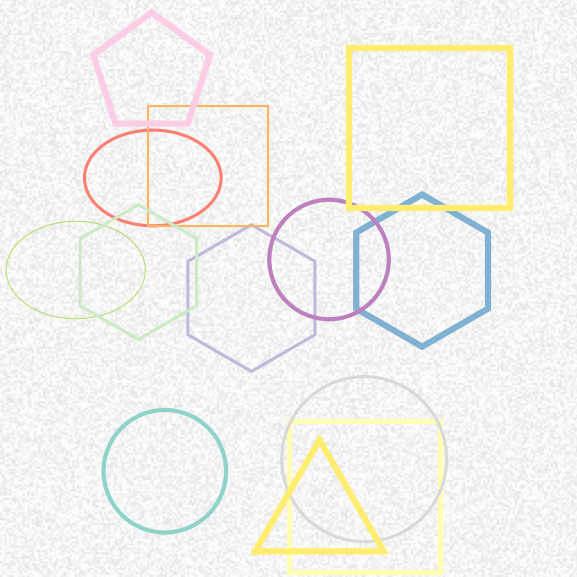[{"shape": "circle", "thickness": 2, "radius": 0.53, "center": [0.285, 0.183]}, {"shape": "square", "thickness": 2.5, "radius": 0.65, "center": [0.631, 0.139]}, {"shape": "hexagon", "thickness": 1.5, "radius": 0.64, "center": [0.435, 0.483]}, {"shape": "oval", "thickness": 1.5, "radius": 0.59, "center": [0.265, 0.691]}, {"shape": "hexagon", "thickness": 3, "radius": 0.66, "center": [0.731, 0.531]}, {"shape": "square", "thickness": 1, "radius": 0.52, "center": [0.36, 0.712]}, {"shape": "oval", "thickness": 0.5, "radius": 0.6, "center": [0.131, 0.532]}, {"shape": "pentagon", "thickness": 3, "radius": 0.53, "center": [0.263, 0.871]}, {"shape": "circle", "thickness": 1.5, "radius": 0.71, "center": [0.631, 0.204]}, {"shape": "circle", "thickness": 2, "radius": 0.52, "center": [0.57, 0.55]}, {"shape": "hexagon", "thickness": 1.5, "radius": 0.58, "center": [0.24, 0.528]}, {"shape": "square", "thickness": 3, "radius": 0.69, "center": [0.744, 0.777]}, {"shape": "triangle", "thickness": 3, "radius": 0.64, "center": [0.553, 0.109]}]